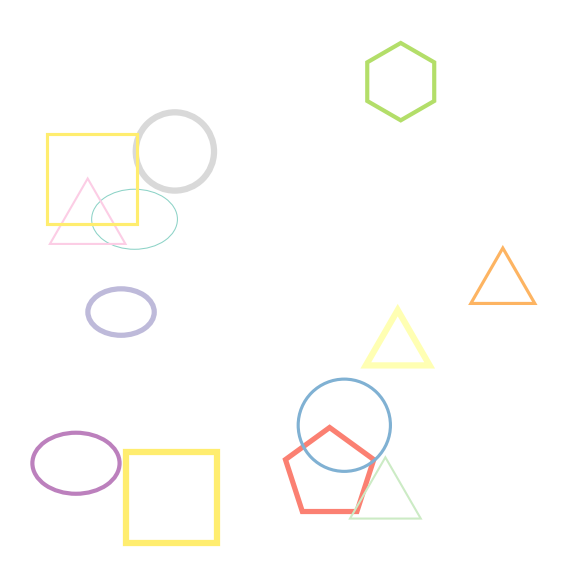[{"shape": "oval", "thickness": 0.5, "radius": 0.37, "center": [0.233, 0.619]}, {"shape": "triangle", "thickness": 3, "radius": 0.32, "center": [0.689, 0.398]}, {"shape": "oval", "thickness": 2.5, "radius": 0.29, "center": [0.21, 0.459]}, {"shape": "pentagon", "thickness": 2.5, "radius": 0.4, "center": [0.571, 0.178]}, {"shape": "circle", "thickness": 1.5, "radius": 0.4, "center": [0.596, 0.263]}, {"shape": "triangle", "thickness": 1.5, "radius": 0.32, "center": [0.871, 0.506]}, {"shape": "hexagon", "thickness": 2, "radius": 0.33, "center": [0.694, 0.858]}, {"shape": "triangle", "thickness": 1, "radius": 0.38, "center": [0.152, 0.615]}, {"shape": "circle", "thickness": 3, "radius": 0.34, "center": [0.303, 0.737]}, {"shape": "oval", "thickness": 2, "radius": 0.38, "center": [0.132, 0.197]}, {"shape": "triangle", "thickness": 1, "radius": 0.35, "center": [0.667, 0.137]}, {"shape": "square", "thickness": 1.5, "radius": 0.39, "center": [0.16, 0.689]}, {"shape": "square", "thickness": 3, "radius": 0.4, "center": [0.297, 0.137]}]